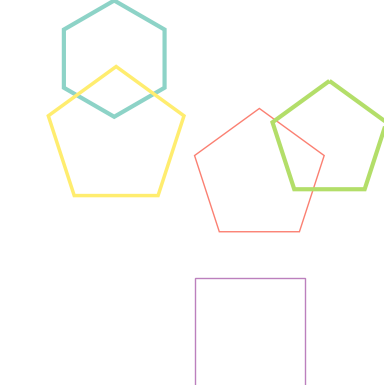[{"shape": "hexagon", "thickness": 3, "radius": 0.76, "center": [0.297, 0.848]}, {"shape": "pentagon", "thickness": 1, "radius": 0.89, "center": [0.674, 0.541]}, {"shape": "pentagon", "thickness": 3, "radius": 0.78, "center": [0.856, 0.634]}, {"shape": "square", "thickness": 1, "radius": 0.72, "center": [0.648, 0.135]}, {"shape": "pentagon", "thickness": 2.5, "radius": 0.93, "center": [0.302, 0.642]}]